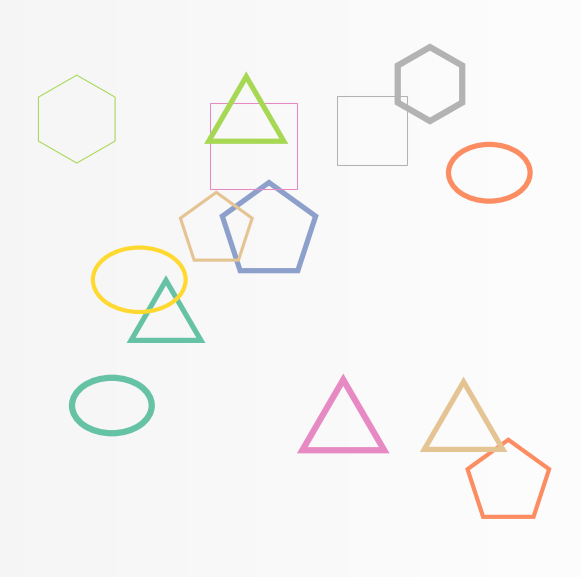[{"shape": "oval", "thickness": 3, "radius": 0.34, "center": [0.192, 0.297]}, {"shape": "triangle", "thickness": 2.5, "radius": 0.35, "center": [0.286, 0.444]}, {"shape": "pentagon", "thickness": 2, "radius": 0.37, "center": [0.875, 0.164]}, {"shape": "oval", "thickness": 2.5, "radius": 0.35, "center": [0.842, 0.7]}, {"shape": "pentagon", "thickness": 2.5, "radius": 0.42, "center": [0.463, 0.599]}, {"shape": "square", "thickness": 0.5, "radius": 0.37, "center": [0.436, 0.747]}, {"shape": "triangle", "thickness": 3, "radius": 0.41, "center": [0.591, 0.26]}, {"shape": "triangle", "thickness": 2.5, "radius": 0.37, "center": [0.424, 0.792]}, {"shape": "hexagon", "thickness": 0.5, "radius": 0.38, "center": [0.132, 0.793]}, {"shape": "oval", "thickness": 2, "radius": 0.4, "center": [0.24, 0.515]}, {"shape": "triangle", "thickness": 2.5, "radius": 0.39, "center": [0.798, 0.26]}, {"shape": "pentagon", "thickness": 1.5, "radius": 0.32, "center": [0.372, 0.601]}, {"shape": "square", "thickness": 0.5, "radius": 0.3, "center": [0.64, 0.773]}, {"shape": "hexagon", "thickness": 3, "radius": 0.32, "center": [0.74, 0.854]}]